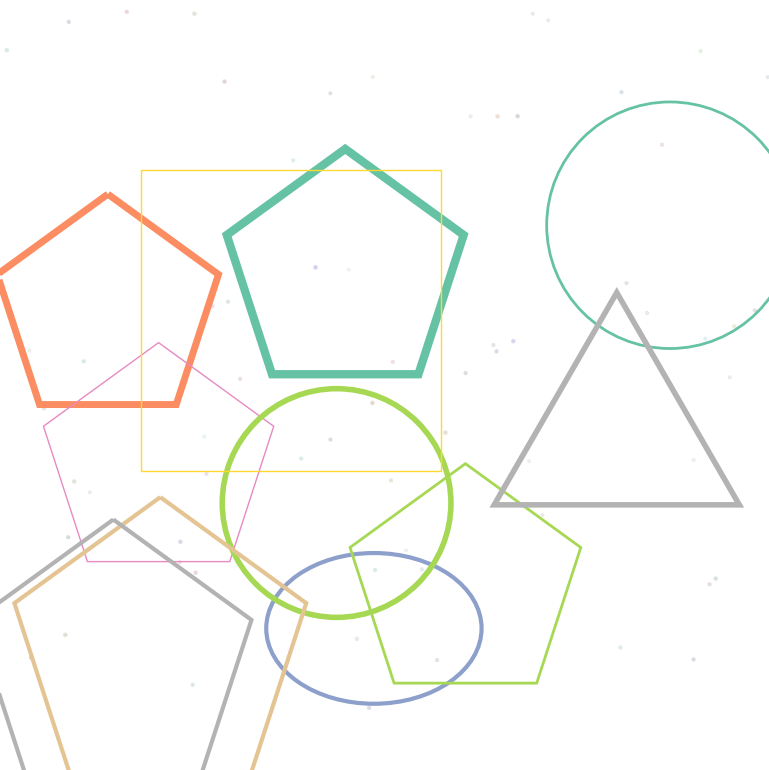[{"shape": "circle", "thickness": 1, "radius": 0.8, "center": [0.87, 0.707]}, {"shape": "pentagon", "thickness": 3, "radius": 0.81, "center": [0.448, 0.645]}, {"shape": "pentagon", "thickness": 2.5, "radius": 0.76, "center": [0.14, 0.597]}, {"shape": "oval", "thickness": 1.5, "radius": 0.7, "center": [0.486, 0.184]}, {"shape": "pentagon", "thickness": 0.5, "radius": 0.79, "center": [0.206, 0.398]}, {"shape": "circle", "thickness": 2, "radius": 0.74, "center": [0.437, 0.347]}, {"shape": "pentagon", "thickness": 1, "radius": 0.79, "center": [0.604, 0.24]}, {"shape": "square", "thickness": 0.5, "radius": 0.98, "center": [0.378, 0.584]}, {"shape": "pentagon", "thickness": 1.5, "radius": 1.0, "center": [0.208, 0.155]}, {"shape": "triangle", "thickness": 2, "radius": 0.92, "center": [0.801, 0.436]}, {"shape": "pentagon", "thickness": 1.5, "radius": 0.94, "center": [0.147, 0.137]}]